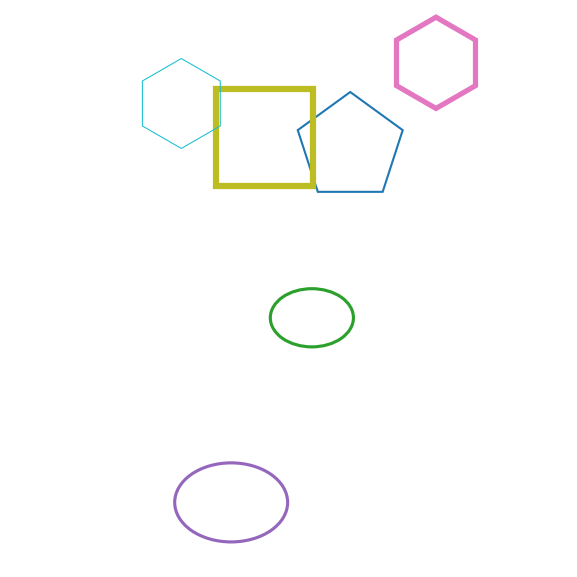[{"shape": "pentagon", "thickness": 1, "radius": 0.48, "center": [0.606, 0.744]}, {"shape": "oval", "thickness": 1.5, "radius": 0.36, "center": [0.54, 0.449]}, {"shape": "oval", "thickness": 1.5, "radius": 0.49, "center": [0.4, 0.129]}, {"shape": "hexagon", "thickness": 2.5, "radius": 0.39, "center": [0.755, 0.89]}, {"shape": "square", "thickness": 3, "radius": 0.42, "center": [0.458, 0.761]}, {"shape": "hexagon", "thickness": 0.5, "radius": 0.39, "center": [0.314, 0.82]}]